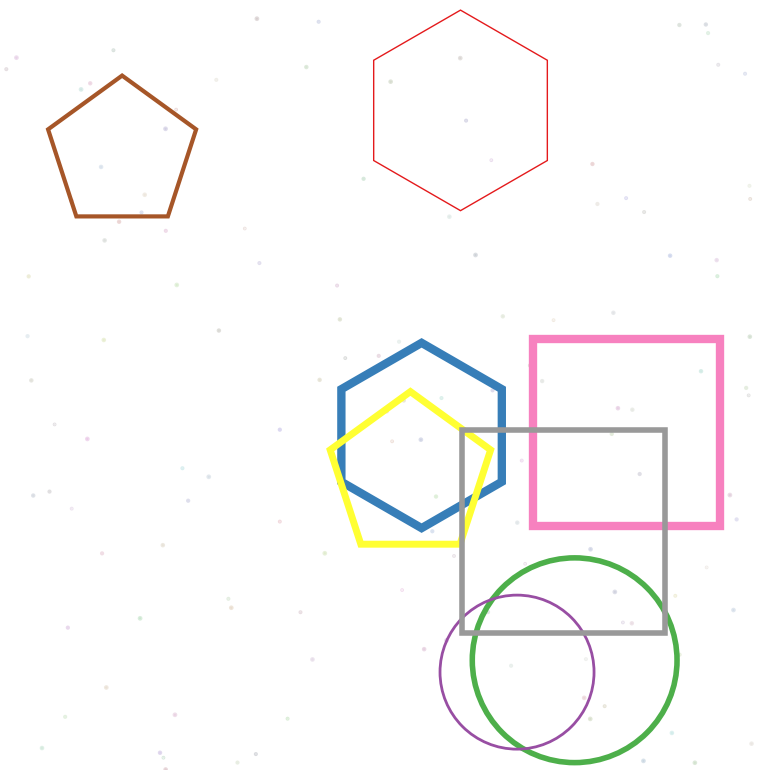[{"shape": "hexagon", "thickness": 0.5, "radius": 0.65, "center": [0.598, 0.857]}, {"shape": "hexagon", "thickness": 3, "radius": 0.6, "center": [0.548, 0.434]}, {"shape": "circle", "thickness": 2, "radius": 0.66, "center": [0.746, 0.143]}, {"shape": "circle", "thickness": 1, "radius": 0.5, "center": [0.671, 0.127]}, {"shape": "pentagon", "thickness": 2.5, "radius": 0.55, "center": [0.533, 0.382]}, {"shape": "pentagon", "thickness": 1.5, "radius": 0.51, "center": [0.159, 0.801]}, {"shape": "square", "thickness": 3, "radius": 0.61, "center": [0.814, 0.438]}, {"shape": "square", "thickness": 2, "radius": 0.66, "center": [0.731, 0.31]}]